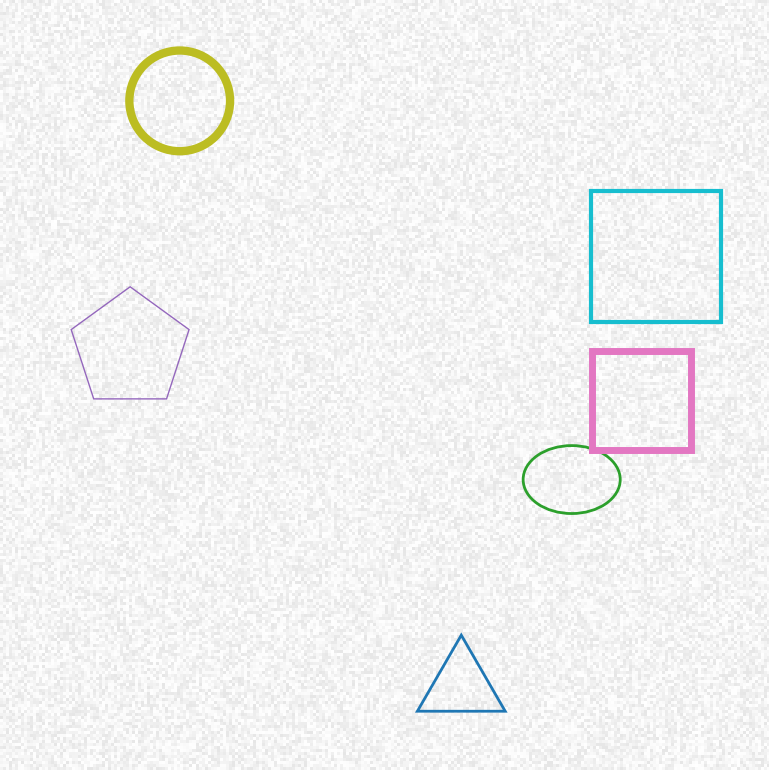[{"shape": "triangle", "thickness": 1, "radius": 0.33, "center": [0.599, 0.109]}, {"shape": "oval", "thickness": 1, "radius": 0.32, "center": [0.742, 0.377]}, {"shape": "pentagon", "thickness": 0.5, "radius": 0.4, "center": [0.169, 0.547]}, {"shape": "square", "thickness": 2.5, "radius": 0.32, "center": [0.833, 0.48]}, {"shape": "circle", "thickness": 3, "radius": 0.33, "center": [0.233, 0.869]}, {"shape": "square", "thickness": 1.5, "radius": 0.42, "center": [0.852, 0.667]}]